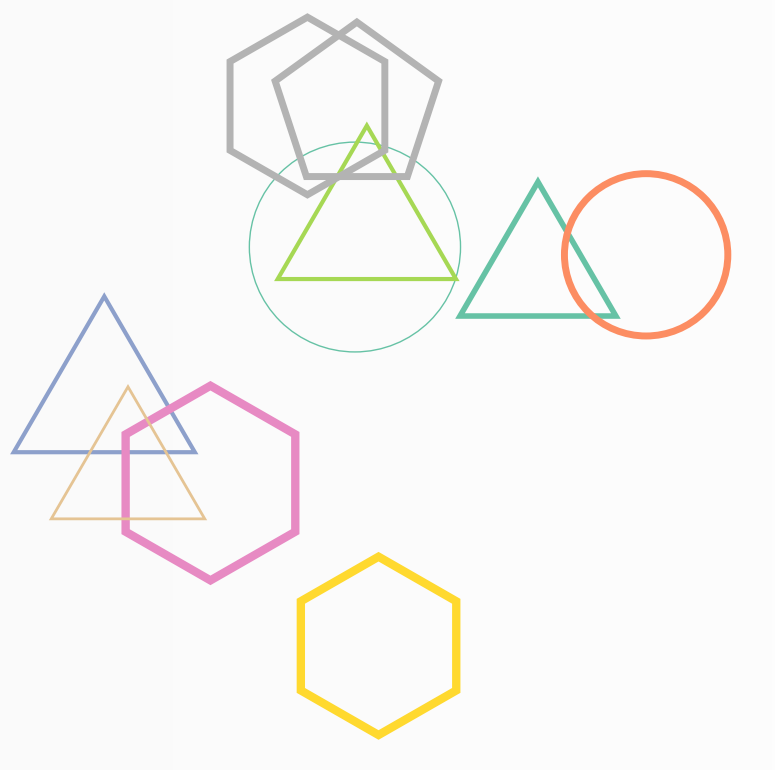[{"shape": "circle", "thickness": 0.5, "radius": 0.68, "center": [0.458, 0.679]}, {"shape": "triangle", "thickness": 2, "radius": 0.58, "center": [0.694, 0.648]}, {"shape": "circle", "thickness": 2.5, "radius": 0.53, "center": [0.834, 0.669]}, {"shape": "triangle", "thickness": 1.5, "radius": 0.67, "center": [0.135, 0.48]}, {"shape": "hexagon", "thickness": 3, "radius": 0.63, "center": [0.272, 0.373]}, {"shape": "triangle", "thickness": 1.5, "radius": 0.66, "center": [0.473, 0.704]}, {"shape": "hexagon", "thickness": 3, "radius": 0.58, "center": [0.488, 0.161]}, {"shape": "triangle", "thickness": 1, "radius": 0.57, "center": [0.165, 0.383]}, {"shape": "hexagon", "thickness": 2.5, "radius": 0.58, "center": [0.397, 0.862]}, {"shape": "pentagon", "thickness": 2.5, "radius": 0.55, "center": [0.46, 0.86]}]